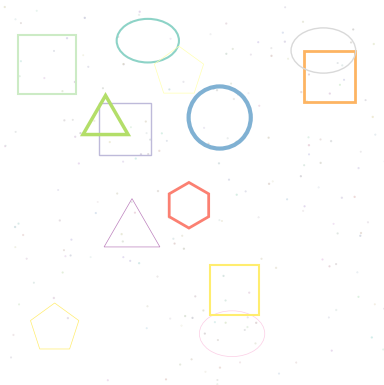[{"shape": "oval", "thickness": 1.5, "radius": 0.4, "center": [0.384, 0.894]}, {"shape": "pentagon", "thickness": 0.5, "radius": 0.34, "center": [0.465, 0.813]}, {"shape": "square", "thickness": 1, "radius": 0.33, "center": [0.324, 0.665]}, {"shape": "hexagon", "thickness": 2, "radius": 0.3, "center": [0.491, 0.467]}, {"shape": "circle", "thickness": 3, "radius": 0.4, "center": [0.571, 0.695]}, {"shape": "square", "thickness": 2, "radius": 0.33, "center": [0.855, 0.801]}, {"shape": "triangle", "thickness": 2.5, "radius": 0.34, "center": [0.274, 0.684]}, {"shape": "oval", "thickness": 0.5, "radius": 0.42, "center": [0.603, 0.133]}, {"shape": "oval", "thickness": 1, "radius": 0.42, "center": [0.84, 0.869]}, {"shape": "triangle", "thickness": 0.5, "radius": 0.42, "center": [0.343, 0.4]}, {"shape": "square", "thickness": 1.5, "radius": 0.38, "center": [0.122, 0.833]}, {"shape": "square", "thickness": 1.5, "radius": 0.32, "center": [0.61, 0.247]}, {"shape": "pentagon", "thickness": 0.5, "radius": 0.33, "center": [0.142, 0.147]}]